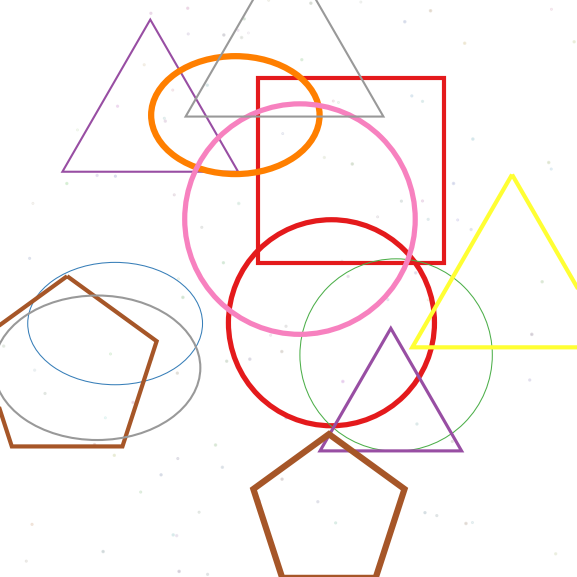[{"shape": "square", "thickness": 2, "radius": 0.8, "center": [0.608, 0.704]}, {"shape": "circle", "thickness": 2.5, "radius": 0.89, "center": [0.574, 0.44]}, {"shape": "oval", "thickness": 0.5, "radius": 0.76, "center": [0.199, 0.439]}, {"shape": "circle", "thickness": 0.5, "radius": 0.83, "center": [0.686, 0.384]}, {"shape": "triangle", "thickness": 1, "radius": 0.88, "center": [0.26, 0.79]}, {"shape": "triangle", "thickness": 1.5, "radius": 0.71, "center": [0.677, 0.289]}, {"shape": "oval", "thickness": 3, "radius": 0.73, "center": [0.408, 0.8]}, {"shape": "triangle", "thickness": 2, "radius": 1.0, "center": [0.887, 0.497]}, {"shape": "pentagon", "thickness": 2, "radius": 0.81, "center": [0.116, 0.358]}, {"shape": "pentagon", "thickness": 3, "radius": 0.69, "center": [0.57, 0.11]}, {"shape": "circle", "thickness": 2.5, "radius": 1.0, "center": [0.519, 0.62]}, {"shape": "triangle", "thickness": 1, "radius": 0.99, "center": [0.493, 0.896]}, {"shape": "oval", "thickness": 1, "radius": 0.89, "center": [0.168, 0.362]}]